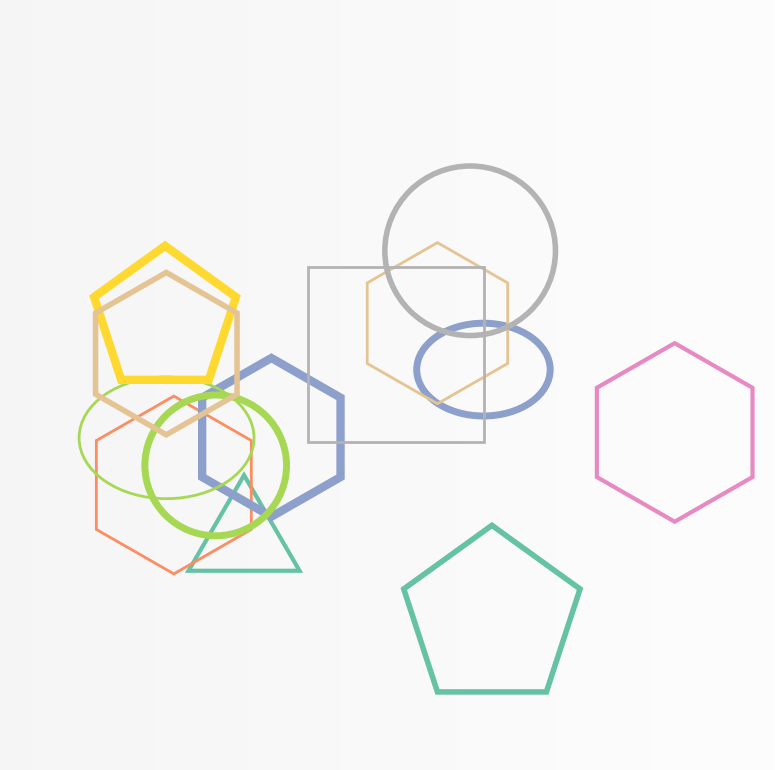[{"shape": "pentagon", "thickness": 2, "radius": 0.6, "center": [0.635, 0.198]}, {"shape": "triangle", "thickness": 1.5, "radius": 0.41, "center": [0.315, 0.3]}, {"shape": "hexagon", "thickness": 1, "radius": 0.58, "center": [0.224, 0.37]}, {"shape": "hexagon", "thickness": 3, "radius": 0.52, "center": [0.35, 0.432]}, {"shape": "oval", "thickness": 2.5, "radius": 0.43, "center": [0.624, 0.52]}, {"shape": "hexagon", "thickness": 1.5, "radius": 0.58, "center": [0.871, 0.438]}, {"shape": "circle", "thickness": 2.5, "radius": 0.46, "center": [0.278, 0.396]}, {"shape": "oval", "thickness": 1, "radius": 0.56, "center": [0.215, 0.431]}, {"shape": "pentagon", "thickness": 3, "radius": 0.48, "center": [0.213, 0.585]}, {"shape": "hexagon", "thickness": 1, "radius": 0.52, "center": [0.564, 0.58]}, {"shape": "hexagon", "thickness": 2, "radius": 0.53, "center": [0.215, 0.541]}, {"shape": "square", "thickness": 1, "radius": 0.57, "center": [0.511, 0.539]}, {"shape": "circle", "thickness": 2, "radius": 0.55, "center": [0.607, 0.674]}]